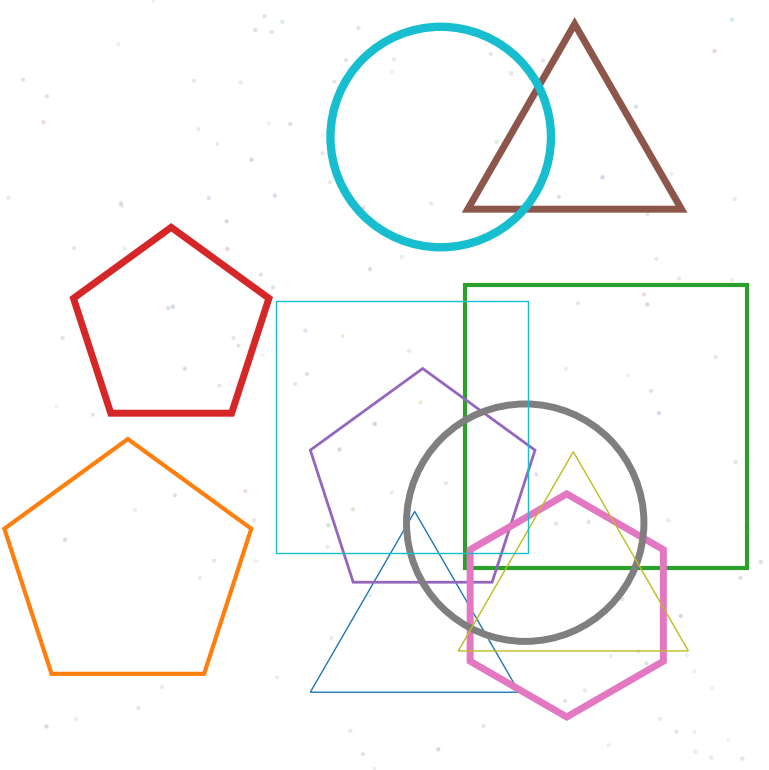[{"shape": "triangle", "thickness": 0.5, "radius": 0.78, "center": [0.539, 0.179]}, {"shape": "pentagon", "thickness": 1.5, "radius": 0.84, "center": [0.166, 0.261]}, {"shape": "square", "thickness": 1.5, "radius": 0.92, "center": [0.787, 0.446]}, {"shape": "pentagon", "thickness": 2.5, "radius": 0.67, "center": [0.222, 0.571]}, {"shape": "pentagon", "thickness": 1, "radius": 0.77, "center": [0.549, 0.368]}, {"shape": "triangle", "thickness": 2.5, "radius": 0.8, "center": [0.746, 0.808]}, {"shape": "hexagon", "thickness": 2.5, "radius": 0.72, "center": [0.736, 0.214]}, {"shape": "circle", "thickness": 2.5, "radius": 0.77, "center": [0.682, 0.321]}, {"shape": "triangle", "thickness": 0.5, "radius": 0.86, "center": [0.745, 0.241]}, {"shape": "circle", "thickness": 3, "radius": 0.72, "center": [0.572, 0.822]}, {"shape": "square", "thickness": 0.5, "radius": 0.82, "center": [0.522, 0.445]}]